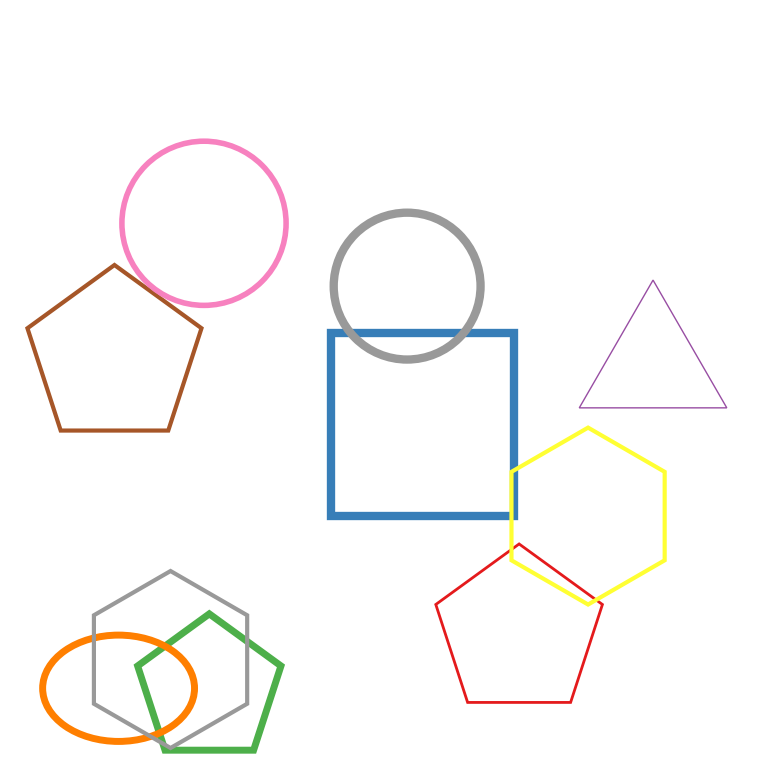[{"shape": "pentagon", "thickness": 1, "radius": 0.57, "center": [0.674, 0.18]}, {"shape": "square", "thickness": 3, "radius": 0.59, "center": [0.548, 0.449]}, {"shape": "pentagon", "thickness": 2.5, "radius": 0.49, "center": [0.272, 0.105]}, {"shape": "triangle", "thickness": 0.5, "radius": 0.55, "center": [0.848, 0.526]}, {"shape": "oval", "thickness": 2.5, "radius": 0.49, "center": [0.154, 0.106]}, {"shape": "hexagon", "thickness": 1.5, "radius": 0.57, "center": [0.764, 0.33]}, {"shape": "pentagon", "thickness": 1.5, "radius": 0.59, "center": [0.149, 0.537]}, {"shape": "circle", "thickness": 2, "radius": 0.53, "center": [0.265, 0.71]}, {"shape": "hexagon", "thickness": 1.5, "radius": 0.57, "center": [0.221, 0.143]}, {"shape": "circle", "thickness": 3, "radius": 0.48, "center": [0.529, 0.628]}]